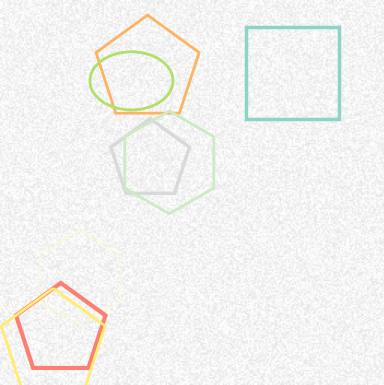[{"shape": "square", "thickness": 2.5, "radius": 0.6, "center": [0.76, 0.811]}, {"shape": "hexagon", "thickness": 0.5, "radius": 0.61, "center": [0.207, 0.278]}, {"shape": "pentagon", "thickness": 3, "radius": 0.61, "center": [0.158, 0.143]}, {"shape": "pentagon", "thickness": 2, "radius": 0.7, "center": [0.383, 0.82]}, {"shape": "oval", "thickness": 2, "radius": 0.54, "center": [0.341, 0.79]}, {"shape": "pentagon", "thickness": 2.5, "radius": 0.54, "center": [0.39, 0.585]}, {"shape": "hexagon", "thickness": 2, "radius": 0.67, "center": [0.44, 0.578]}, {"shape": "pentagon", "thickness": 2, "radius": 0.71, "center": [0.138, 0.11]}]